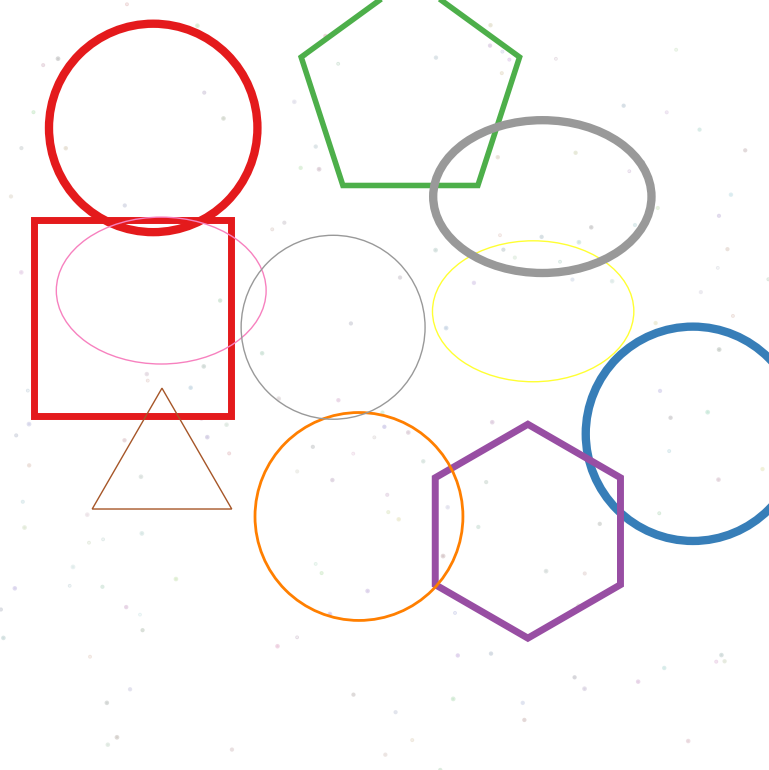[{"shape": "square", "thickness": 2.5, "radius": 0.64, "center": [0.172, 0.587]}, {"shape": "circle", "thickness": 3, "radius": 0.68, "center": [0.199, 0.834]}, {"shape": "circle", "thickness": 3, "radius": 0.7, "center": [0.9, 0.437]}, {"shape": "pentagon", "thickness": 2, "radius": 0.75, "center": [0.533, 0.88]}, {"shape": "hexagon", "thickness": 2.5, "radius": 0.69, "center": [0.686, 0.31]}, {"shape": "circle", "thickness": 1, "radius": 0.68, "center": [0.466, 0.329]}, {"shape": "oval", "thickness": 0.5, "radius": 0.65, "center": [0.692, 0.596]}, {"shape": "triangle", "thickness": 0.5, "radius": 0.52, "center": [0.21, 0.391]}, {"shape": "oval", "thickness": 0.5, "radius": 0.68, "center": [0.209, 0.623]}, {"shape": "oval", "thickness": 3, "radius": 0.71, "center": [0.704, 0.745]}, {"shape": "circle", "thickness": 0.5, "radius": 0.6, "center": [0.433, 0.575]}]